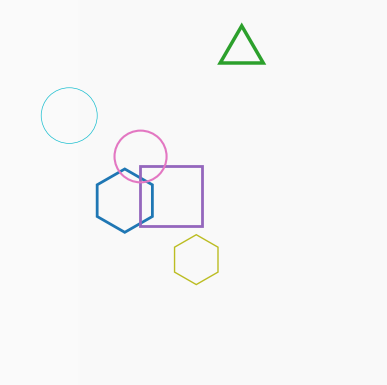[{"shape": "hexagon", "thickness": 2, "radius": 0.41, "center": [0.322, 0.479]}, {"shape": "triangle", "thickness": 2.5, "radius": 0.32, "center": [0.624, 0.869]}, {"shape": "square", "thickness": 2, "radius": 0.4, "center": [0.441, 0.491]}, {"shape": "circle", "thickness": 1.5, "radius": 0.34, "center": [0.363, 0.594]}, {"shape": "hexagon", "thickness": 1, "radius": 0.32, "center": [0.507, 0.326]}, {"shape": "circle", "thickness": 0.5, "radius": 0.36, "center": [0.179, 0.7]}]